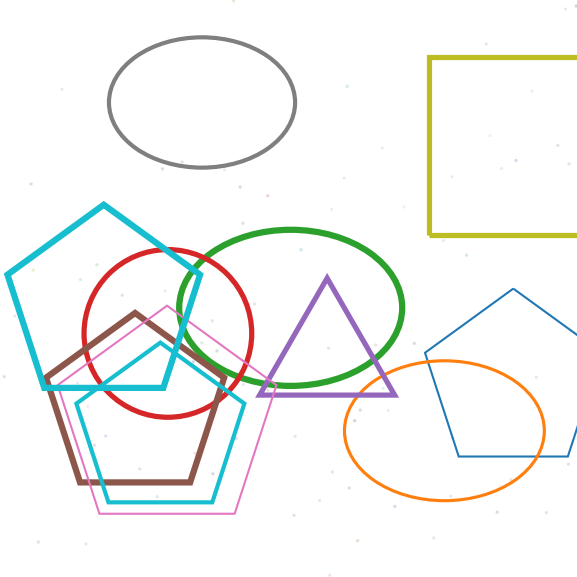[{"shape": "pentagon", "thickness": 1, "radius": 0.8, "center": [0.889, 0.339]}, {"shape": "oval", "thickness": 1.5, "radius": 0.87, "center": [0.77, 0.253]}, {"shape": "oval", "thickness": 3, "radius": 0.97, "center": [0.503, 0.466]}, {"shape": "circle", "thickness": 2.5, "radius": 0.73, "center": [0.291, 0.422]}, {"shape": "triangle", "thickness": 2.5, "radius": 0.67, "center": [0.566, 0.382]}, {"shape": "pentagon", "thickness": 3, "radius": 0.81, "center": [0.234, 0.295]}, {"shape": "pentagon", "thickness": 1, "radius": 1.0, "center": [0.289, 0.271]}, {"shape": "oval", "thickness": 2, "radius": 0.81, "center": [0.35, 0.822]}, {"shape": "square", "thickness": 2.5, "radius": 0.77, "center": [0.897, 0.747]}, {"shape": "pentagon", "thickness": 2, "radius": 0.76, "center": [0.278, 0.253]}, {"shape": "pentagon", "thickness": 3, "radius": 0.88, "center": [0.18, 0.469]}]